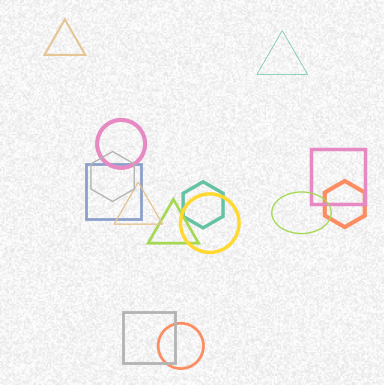[{"shape": "hexagon", "thickness": 2.5, "radius": 0.3, "center": [0.527, 0.468]}, {"shape": "triangle", "thickness": 0.5, "radius": 0.38, "center": [0.733, 0.845]}, {"shape": "circle", "thickness": 2, "radius": 0.29, "center": [0.47, 0.102]}, {"shape": "hexagon", "thickness": 3, "radius": 0.3, "center": [0.896, 0.47]}, {"shape": "square", "thickness": 2, "radius": 0.36, "center": [0.295, 0.504]}, {"shape": "circle", "thickness": 3, "radius": 0.31, "center": [0.315, 0.626]}, {"shape": "square", "thickness": 2.5, "radius": 0.35, "center": [0.877, 0.542]}, {"shape": "triangle", "thickness": 2, "radius": 0.38, "center": [0.45, 0.406]}, {"shape": "oval", "thickness": 1, "radius": 0.39, "center": [0.783, 0.447]}, {"shape": "circle", "thickness": 2.5, "radius": 0.38, "center": [0.545, 0.42]}, {"shape": "triangle", "thickness": 1, "radius": 0.36, "center": [0.359, 0.454]}, {"shape": "triangle", "thickness": 1.5, "radius": 0.31, "center": [0.168, 0.888]}, {"shape": "square", "thickness": 2, "radius": 0.34, "center": [0.388, 0.124]}, {"shape": "hexagon", "thickness": 1, "radius": 0.32, "center": [0.292, 0.542]}]